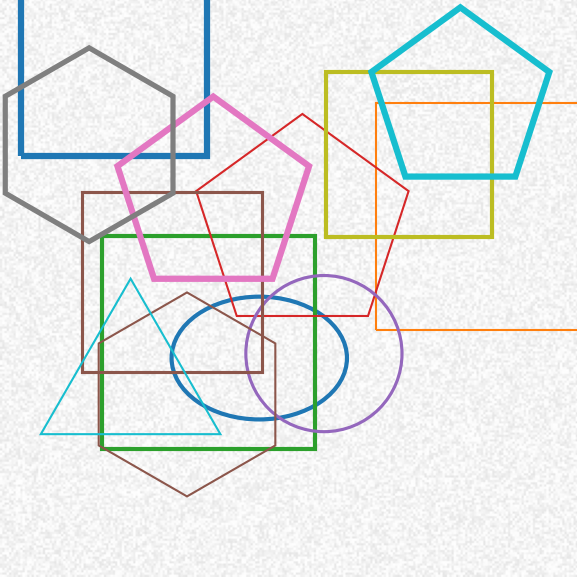[{"shape": "square", "thickness": 3, "radius": 0.81, "center": [0.197, 0.89]}, {"shape": "oval", "thickness": 2, "radius": 0.76, "center": [0.449, 0.379]}, {"shape": "square", "thickness": 1, "radius": 0.98, "center": [0.847, 0.624]}, {"shape": "square", "thickness": 2, "radius": 0.92, "center": [0.361, 0.406]}, {"shape": "pentagon", "thickness": 1, "radius": 0.97, "center": [0.524, 0.608]}, {"shape": "circle", "thickness": 1.5, "radius": 0.68, "center": [0.561, 0.387]}, {"shape": "hexagon", "thickness": 1, "radius": 0.88, "center": [0.324, 0.316]}, {"shape": "square", "thickness": 1.5, "radius": 0.78, "center": [0.298, 0.51]}, {"shape": "pentagon", "thickness": 3, "radius": 0.87, "center": [0.369, 0.658]}, {"shape": "hexagon", "thickness": 2.5, "radius": 0.84, "center": [0.154, 0.749]}, {"shape": "square", "thickness": 2, "radius": 0.72, "center": [0.708, 0.732]}, {"shape": "pentagon", "thickness": 3, "radius": 0.81, "center": [0.797, 0.824]}, {"shape": "triangle", "thickness": 1, "radius": 0.9, "center": [0.226, 0.337]}]